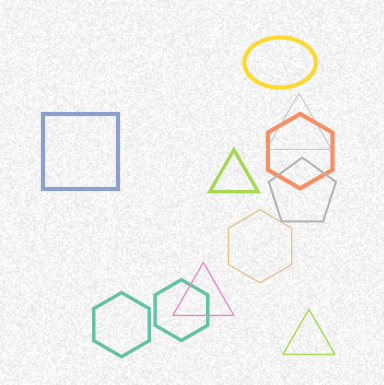[{"shape": "hexagon", "thickness": 2.5, "radius": 0.39, "center": [0.471, 0.195]}, {"shape": "hexagon", "thickness": 2.5, "radius": 0.42, "center": [0.316, 0.157]}, {"shape": "hexagon", "thickness": 3, "radius": 0.48, "center": [0.78, 0.607]}, {"shape": "square", "thickness": 3, "radius": 0.48, "center": [0.209, 0.606]}, {"shape": "triangle", "thickness": 1, "radius": 0.46, "center": [0.528, 0.226]}, {"shape": "triangle", "thickness": 1, "radius": 0.39, "center": [0.802, 0.118]}, {"shape": "triangle", "thickness": 2.5, "radius": 0.36, "center": [0.608, 0.538]}, {"shape": "oval", "thickness": 3, "radius": 0.46, "center": [0.727, 0.838]}, {"shape": "hexagon", "thickness": 1, "radius": 0.47, "center": [0.676, 0.36]}, {"shape": "triangle", "thickness": 0.5, "radius": 0.49, "center": [0.777, 0.661]}, {"shape": "pentagon", "thickness": 1.5, "radius": 0.46, "center": [0.785, 0.499]}]